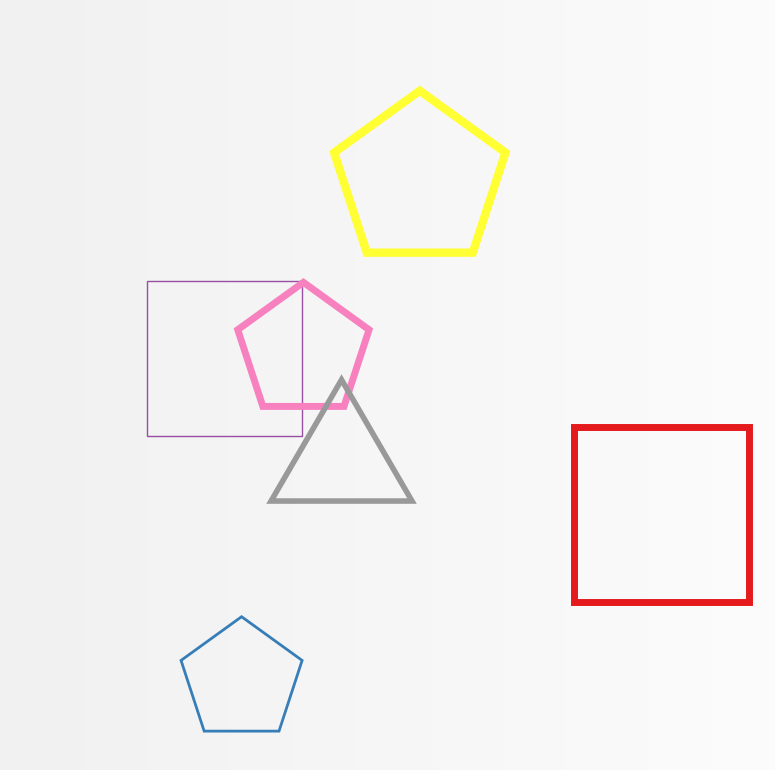[{"shape": "square", "thickness": 2.5, "radius": 0.57, "center": [0.853, 0.332]}, {"shape": "pentagon", "thickness": 1, "radius": 0.41, "center": [0.312, 0.117]}, {"shape": "square", "thickness": 0.5, "radius": 0.5, "center": [0.29, 0.534]}, {"shape": "pentagon", "thickness": 3, "radius": 0.58, "center": [0.542, 0.766]}, {"shape": "pentagon", "thickness": 2.5, "radius": 0.45, "center": [0.391, 0.544]}, {"shape": "triangle", "thickness": 2, "radius": 0.52, "center": [0.441, 0.402]}]